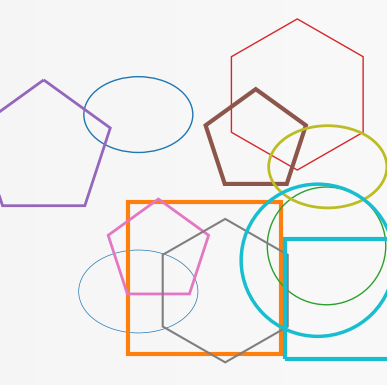[{"shape": "oval", "thickness": 1, "radius": 0.7, "center": [0.357, 0.702]}, {"shape": "oval", "thickness": 0.5, "radius": 0.77, "center": [0.357, 0.243]}, {"shape": "square", "thickness": 3, "radius": 0.98, "center": [0.528, 0.278]}, {"shape": "circle", "thickness": 1, "radius": 0.76, "center": [0.843, 0.361]}, {"shape": "hexagon", "thickness": 1, "radius": 0.98, "center": [0.767, 0.755]}, {"shape": "pentagon", "thickness": 2, "radius": 0.9, "center": [0.113, 0.612]}, {"shape": "pentagon", "thickness": 3, "radius": 0.68, "center": [0.66, 0.632]}, {"shape": "pentagon", "thickness": 2, "radius": 0.68, "center": [0.409, 0.347]}, {"shape": "hexagon", "thickness": 1.5, "radius": 0.93, "center": [0.581, 0.245]}, {"shape": "oval", "thickness": 2, "radius": 0.76, "center": [0.846, 0.567]}, {"shape": "square", "thickness": 3, "radius": 0.78, "center": [0.893, 0.224]}, {"shape": "circle", "thickness": 2.5, "radius": 0.99, "center": [0.82, 0.324]}]